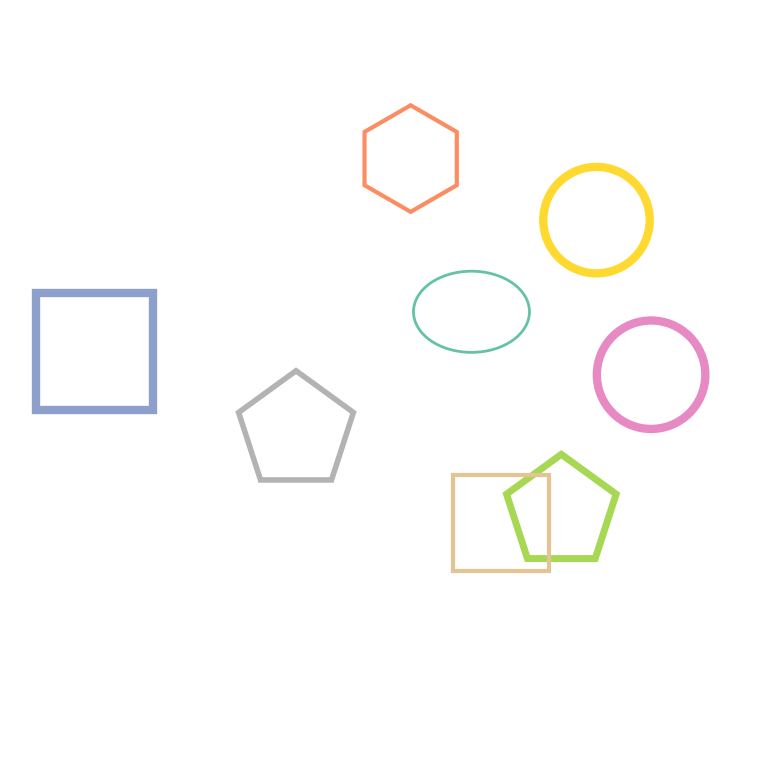[{"shape": "oval", "thickness": 1, "radius": 0.38, "center": [0.612, 0.595]}, {"shape": "hexagon", "thickness": 1.5, "radius": 0.35, "center": [0.533, 0.794]}, {"shape": "square", "thickness": 3, "radius": 0.38, "center": [0.122, 0.544]}, {"shape": "circle", "thickness": 3, "radius": 0.35, "center": [0.846, 0.513]}, {"shape": "pentagon", "thickness": 2.5, "radius": 0.37, "center": [0.729, 0.335]}, {"shape": "circle", "thickness": 3, "radius": 0.35, "center": [0.775, 0.714]}, {"shape": "square", "thickness": 1.5, "radius": 0.31, "center": [0.651, 0.32]}, {"shape": "pentagon", "thickness": 2, "radius": 0.39, "center": [0.384, 0.44]}]